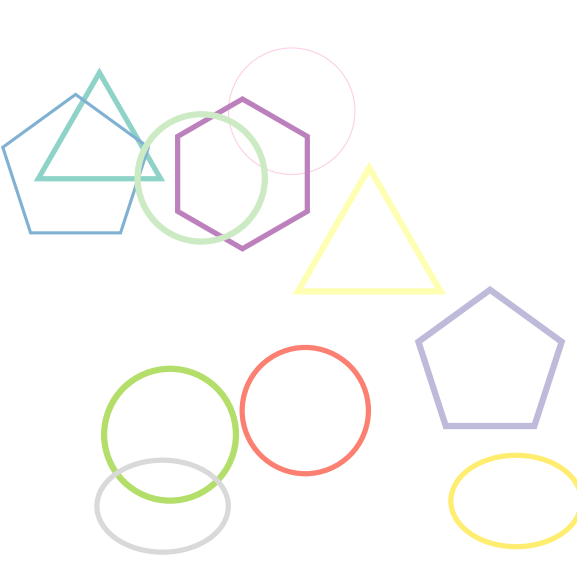[{"shape": "triangle", "thickness": 2.5, "radius": 0.61, "center": [0.172, 0.751]}, {"shape": "triangle", "thickness": 3, "radius": 0.71, "center": [0.639, 0.566]}, {"shape": "pentagon", "thickness": 3, "radius": 0.65, "center": [0.849, 0.367]}, {"shape": "circle", "thickness": 2.5, "radius": 0.55, "center": [0.529, 0.288]}, {"shape": "pentagon", "thickness": 1.5, "radius": 0.66, "center": [0.131, 0.703]}, {"shape": "circle", "thickness": 3, "radius": 0.57, "center": [0.294, 0.246]}, {"shape": "circle", "thickness": 0.5, "radius": 0.55, "center": [0.505, 0.807]}, {"shape": "oval", "thickness": 2.5, "radius": 0.57, "center": [0.282, 0.123]}, {"shape": "hexagon", "thickness": 2.5, "radius": 0.65, "center": [0.42, 0.698]}, {"shape": "circle", "thickness": 3, "radius": 0.55, "center": [0.348, 0.691]}, {"shape": "oval", "thickness": 2.5, "radius": 0.57, "center": [0.894, 0.132]}]